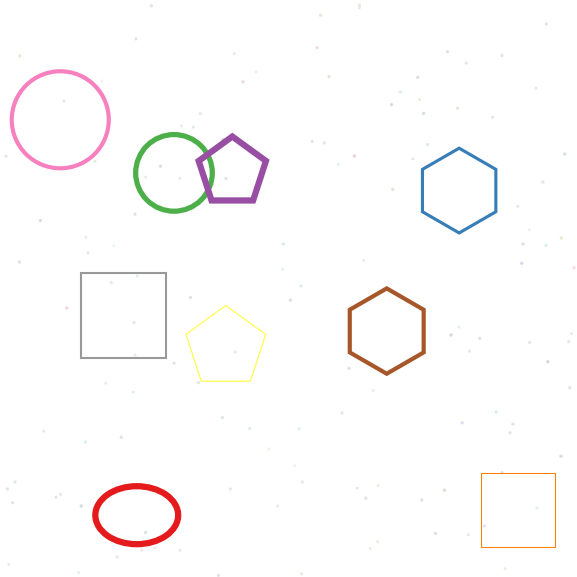[{"shape": "oval", "thickness": 3, "radius": 0.36, "center": [0.237, 0.107]}, {"shape": "hexagon", "thickness": 1.5, "radius": 0.37, "center": [0.795, 0.669]}, {"shape": "circle", "thickness": 2.5, "radius": 0.33, "center": [0.301, 0.7]}, {"shape": "pentagon", "thickness": 3, "radius": 0.31, "center": [0.402, 0.702]}, {"shape": "square", "thickness": 0.5, "radius": 0.32, "center": [0.897, 0.115]}, {"shape": "pentagon", "thickness": 0.5, "radius": 0.36, "center": [0.391, 0.398]}, {"shape": "hexagon", "thickness": 2, "radius": 0.37, "center": [0.67, 0.426]}, {"shape": "circle", "thickness": 2, "radius": 0.42, "center": [0.104, 0.792]}, {"shape": "square", "thickness": 1, "radius": 0.37, "center": [0.214, 0.453]}]